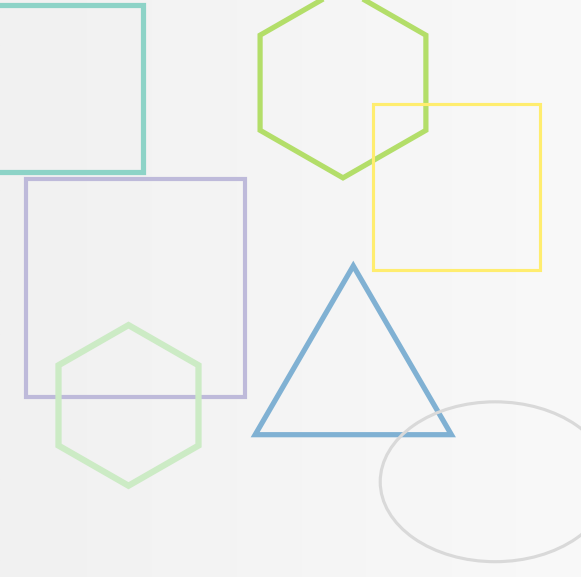[{"shape": "square", "thickness": 2.5, "radius": 0.72, "center": [0.101, 0.846]}, {"shape": "square", "thickness": 2, "radius": 0.94, "center": [0.233, 0.501]}, {"shape": "triangle", "thickness": 2.5, "radius": 0.97, "center": [0.608, 0.344]}, {"shape": "hexagon", "thickness": 2.5, "radius": 0.82, "center": [0.59, 0.856]}, {"shape": "oval", "thickness": 1.5, "radius": 0.99, "center": [0.852, 0.165]}, {"shape": "hexagon", "thickness": 3, "radius": 0.7, "center": [0.221, 0.297]}, {"shape": "square", "thickness": 1.5, "radius": 0.72, "center": [0.785, 0.676]}]